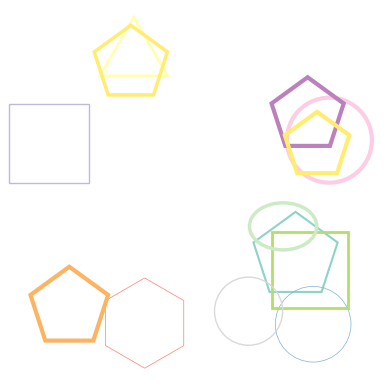[{"shape": "pentagon", "thickness": 1.5, "radius": 0.57, "center": [0.768, 0.335]}, {"shape": "triangle", "thickness": 2, "radius": 0.51, "center": [0.347, 0.854]}, {"shape": "square", "thickness": 1, "radius": 0.51, "center": [0.127, 0.627]}, {"shape": "hexagon", "thickness": 0.5, "radius": 0.59, "center": [0.376, 0.161]}, {"shape": "circle", "thickness": 0.5, "radius": 0.49, "center": [0.813, 0.158]}, {"shape": "pentagon", "thickness": 3, "radius": 0.53, "center": [0.18, 0.201]}, {"shape": "square", "thickness": 2, "radius": 0.49, "center": [0.804, 0.3]}, {"shape": "circle", "thickness": 3, "radius": 0.55, "center": [0.856, 0.636]}, {"shape": "circle", "thickness": 1, "radius": 0.44, "center": [0.646, 0.192]}, {"shape": "pentagon", "thickness": 3, "radius": 0.49, "center": [0.799, 0.701]}, {"shape": "oval", "thickness": 2.5, "radius": 0.44, "center": [0.735, 0.412]}, {"shape": "pentagon", "thickness": 2.5, "radius": 0.5, "center": [0.34, 0.834]}, {"shape": "pentagon", "thickness": 3, "radius": 0.44, "center": [0.824, 0.621]}]